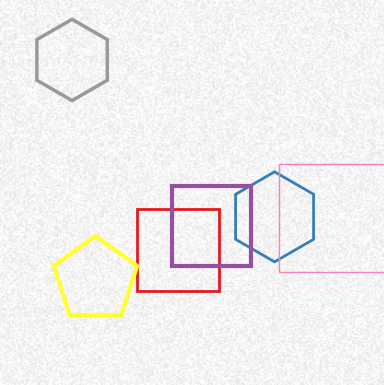[{"shape": "square", "thickness": 2, "radius": 0.53, "center": [0.462, 0.351]}, {"shape": "hexagon", "thickness": 2, "radius": 0.58, "center": [0.713, 0.437]}, {"shape": "square", "thickness": 3, "radius": 0.52, "center": [0.549, 0.412]}, {"shape": "pentagon", "thickness": 3, "radius": 0.57, "center": [0.248, 0.274]}, {"shape": "square", "thickness": 1, "radius": 0.7, "center": [0.865, 0.433]}, {"shape": "hexagon", "thickness": 2.5, "radius": 0.53, "center": [0.187, 0.844]}]